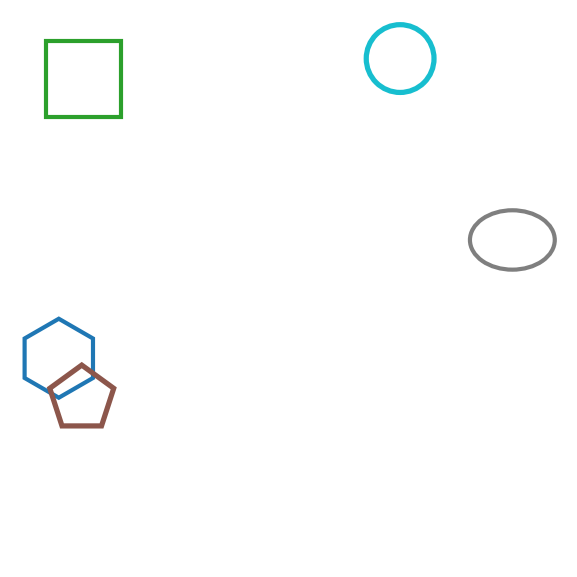[{"shape": "hexagon", "thickness": 2, "radius": 0.34, "center": [0.102, 0.379]}, {"shape": "square", "thickness": 2, "radius": 0.33, "center": [0.144, 0.862]}, {"shape": "pentagon", "thickness": 2.5, "radius": 0.29, "center": [0.142, 0.309]}, {"shape": "oval", "thickness": 2, "radius": 0.37, "center": [0.887, 0.584]}, {"shape": "circle", "thickness": 2.5, "radius": 0.29, "center": [0.693, 0.898]}]